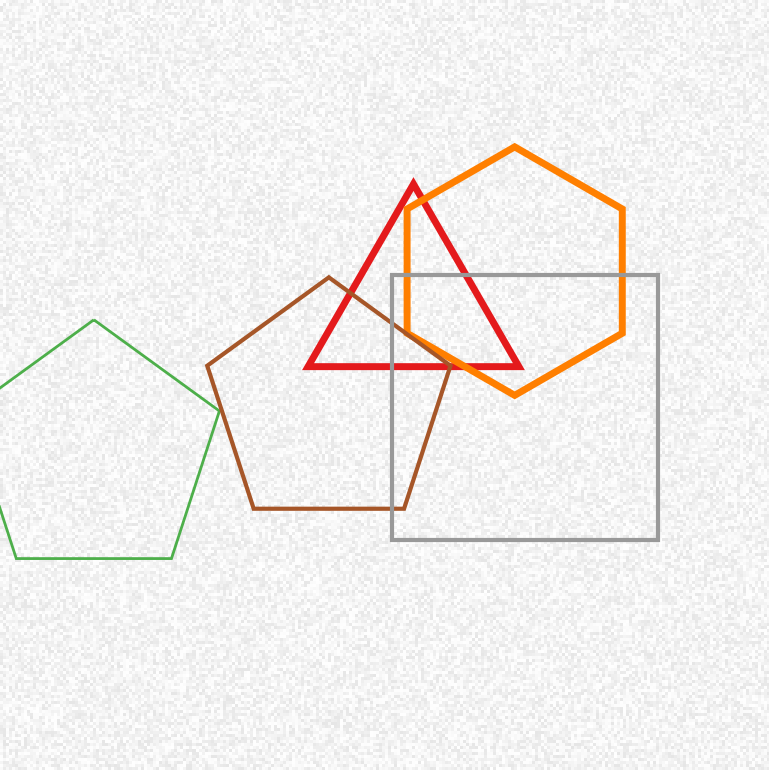[{"shape": "triangle", "thickness": 2.5, "radius": 0.79, "center": [0.537, 0.603]}, {"shape": "pentagon", "thickness": 1, "radius": 0.86, "center": [0.122, 0.413]}, {"shape": "hexagon", "thickness": 2.5, "radius": 0.81, "center": [0.668, 0.648]}, {"shape": "pentagon", "thickness": 1.5, "radius": 0.83, "center": [0.427, 0.474]}, {"shape": "square", "thickness": 1.5, "radius": 0.86, "center": [0.682, 0.471]}]